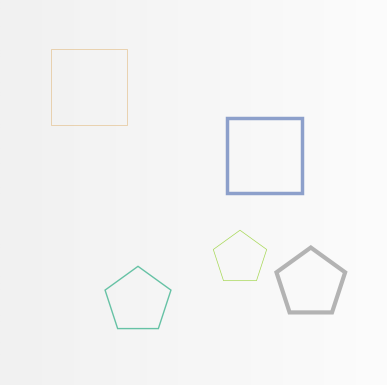[{"shape": "pentagon", "thickness": 1, "radius": 0.45, "center": [0.356, 0.219]}, {"shape": "square", "thickness": 2.5, "radius": 0.49, "center": [0.682, 0.596]}, {"shape": "pentagon", "thickness": 0.5, "radius": 0.36, "center": [0.619, 0.33]}, {"shape": "square", "thickness": 0.5, "radius": 0.49, "center": [0.229, 0.773]}, {"shape": "pentagon", "thickness": 3, "radius": 0.47, "center": [0.802, 0.264]}]